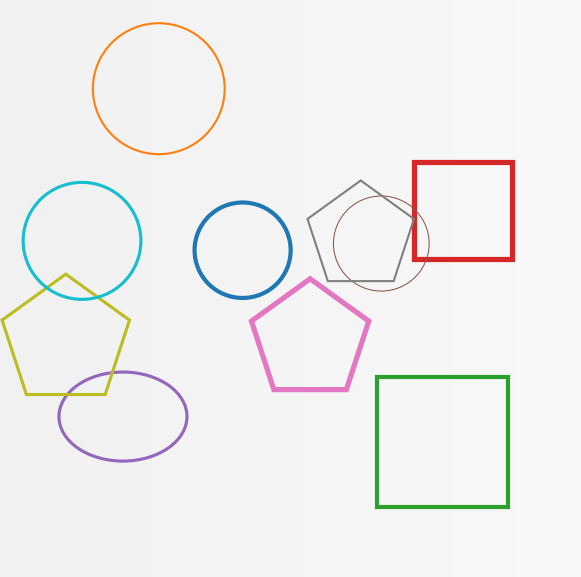[{"shape": "circle", "thickness": 2, "radius": 0.41, "center": [0.417, 0.566]}, {"shape": "circle", "thickness": 1, "radius": 0.57, "center": [0.273, 0.846]}, {"shape": "square", "thickness": 2, "radius": 0.56, "center": [0.761, 0.234]}, {"shape": "square", "thickness": 2.5, "radius": 0.42, "center": [0.797, 0.635]}, {"shape": "oval", "thickness": 1.5, "radius": 0.55, "center": [0.212, 0.278]}, {"shape": "circle", "thickness": 0.5, "radius": 0.41, "center": [0.656, 0.577]}, {"shape": "pentagon", "thickness": 2.5, "radius": 0.53, "center": [0.534, 0.41]}, {"shape": "pentagon", "thickness": 1, "radius": 0.48, "center": [0.621, 0.59]}, {"shape": "pentagon", "thickness": 1.5, "radius": 0.58, "center": [0.113, 0.409]}, {"shape": "circle", "thickness": 1.5, "radius": 0.51, "center": [0.141, 0.582]}]